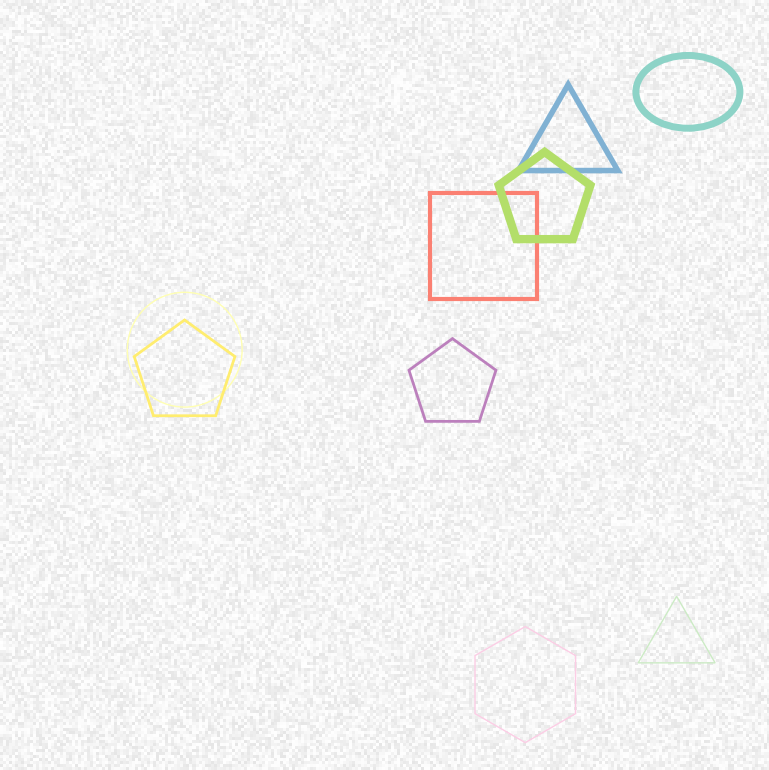[{"shape": "oval", "thickness": 2.5, "radius": 0.34, "center": [0.893, 0.881]}, {"shape": "circle", "thickness": 0.5, "radius": 0.37, "center": [0.24, 0.546]}, {"shape": "square", "thickness": 1.5, "radius": 0.35, "center": [0.628, 0.68]}, {"shape": "triangle", "thickness": 2, "radius": 0.37, "center": [0.738, 0.816]}, {"shape": "pentagon", "thickness": 3, "radius": 0.31, "center": [0.707, 0.74]}, {"shape": "hexagon", "thickness": 0.5, "radius": 0.38, "center": [0.682, 0.111]}, {"shape": "pentagon", "thickness": 1, "radius": 0.3, "center": [0.588, 0.501]}, {"shape": "triangle", "thickness": 0.5, "radius": 0.29, "center": [0.879, 0.168]}, {"shape": "pentagon", "thickness": 1, "radius": 0.34, "center": [0.24, 0.516]}]